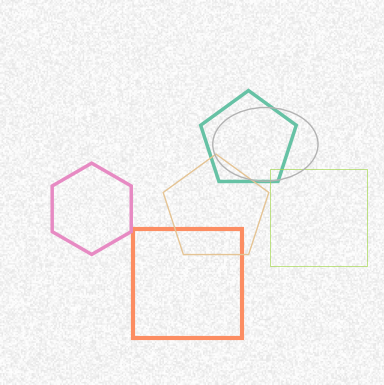[{"shape": "pentagon", "thickness": 2.5, "radius": 0.65, "center": [0.645, 0.634]}, {"shape": "square", "thickness": 3, "radius": 0.71, "center": [0.487, 0.264]}, {"shape": "hexagon", "thickness": 2.5, "radius": 0.59, "center": [0.238, 0.458]}, {"shape": "square", "thickness": 0.5, "radius": 0.63, "center": [0.827, 0.435]}, {"shape": "pentagon", "thickness": 1, "radius": 0.72, "center": [0.561, 0.455]}, {"shape": "oval", "thickness": 1, "radius": 0.68, "center": [0.689, 0.625]}]